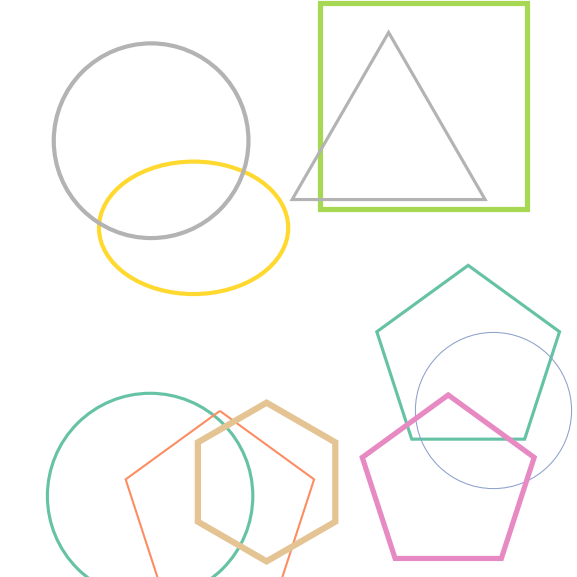[{"shape": "pentagon", "thickness": 1.5, "radius": 0.83, "center": [0.811, 0.373]}, {"shape": "circle", "thickness": 1.5, "radius": 0.89, "center": [0.26, 0.14]}, {"shape": "pentagon", "thickness": 1, "radius": 0.86, "center": [0.381, 0.116]}, {"shape": "circle", "thickness": 0.5, "radius": 0.68, "center": [0.854, 0.288]}, {"shape": "pentagon", "thickness": 2.5, "radius": 0.78, "center": [0.776, 0.159]}, {"shape": "square", "thickness": 2.5, "radius": 0.89, "center": [0.733, 0.816]}, {"shape": "oval", "thickness": 2, "radius": 0.82, "center": [0.335, 0.605]}, {"shape": "hexagon", "thickness": 3, "radius": 0.69, "center": [0.462, 0.164]}, {"shape": "circle", "thickness": 2, "radius": 0.84, "center": [0.262, 0.755]}, {"shape": "triangle", "thickness": 1.5, "radius": 0.96, "center": [0.673, 0.75]}]